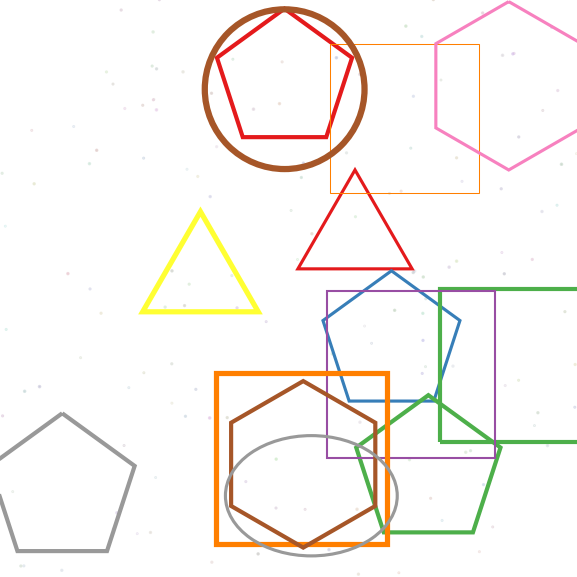[{"shape": "pentagon", "thickness": 2, "radius": 0.61, "center": [0.493, 0.861]}, {"shape": "triangle", "thickness": 1.5, "radius": 0.57, "center": [0.615, 0.591]}, {"shape": "pentagon", "thickness": 1.5, "radius": 0.62, "center": [0.678, 0.406]}, {"shape": "square", "thickness": 2, "radius": 0.66, "center": [0.895, 0.366]}, {"shape": "pentagon", "thickness": 2, "radius": 0.66, "center": [0.742, 0.184]}, {"shape": "square", "thickness": 1, "radius": 0.73, "center": [0.712, 0.351]}, {"shape": "square", "thickness": 0.5, "radius": 0.64, "center": [0.701, 0.794]}, {"shape": "square", "thickness": 2.5, "radius": 0.74, "center": [0.522, 0.205]}, {"shape": "triangle", "thickness": 2.5, "radius": 0.58, "center": [0.347, 0.517]}, {"shape": "circle", "thickness": 3, "radius": 0.69, "center": [0.493, 0.845]}, {"shape": "hexagon", "thickness": 2, "radius": 0.72, "center": [0.525, 0.195]}, {"shape": "hexagon", "thickness": 1.5, "radius": 0.73, "center": [0.881, 0.851]}, {"shape": "oval", "thickness": 1.5, "radius": 0.74, "center": [0.539, 0.141]}, {"shape": "pentagon", "thickness": 2, "radius": 0.66, "center": [0.108, 0.152]}]